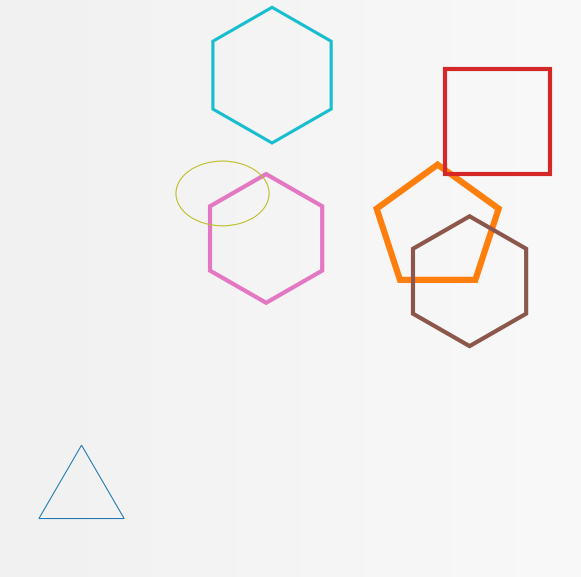[{"shape": "triangle", "thickness": 0.5, "radius": 0.42, "center": [0.14, 0.144]}, {"shape": "pentagon", "thickness": 3, "radius": 0.55, "center": [0.753, 0.604]}, {"shape": "square", "thickness": 2, "radius": 0.45, "center": [0.856, 0.789]}, {"shape": "hexagon", "thickness": 2, "radius": 0.56, "center": [0.808, 0.512]}, {"shape": "hexagon", "thickness": 2, "radius": 0.56, "center": [0.458, 0.586]}, {"shape": "oval", "thickness": 0.5, "radius": 0.4, "center": [0.383, 0.664]}, {"shape": "hexagon", "thickness": 1.5, "radius": 0.59, "center": [0.468, 0.869]}]